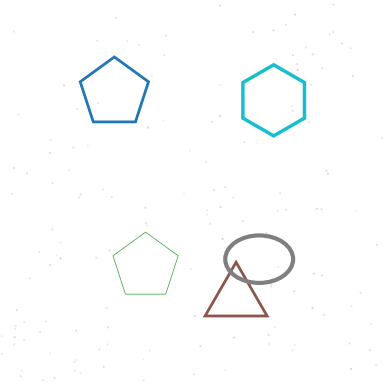[{"shape": "pentagon", "thickness": 2, "radius": 0.47, "center": [0.297, 0.759]}, {"shape": "pentagon", "thickness": 0.5, "radius": 0.45, "center": [0.378, 0.308]}, {"shape": "triangle", "thickness": 2, "radius": 0.47, "center": [0.613, 0.226]}, {"shape": "oval", "thickness": 3, "radius": 0.44, "center": [0.673, 0.327]}, {"shape": "hexagon", "thickness": 2.5, "radius": 0.46, "center": [0.711, 0.739]}]